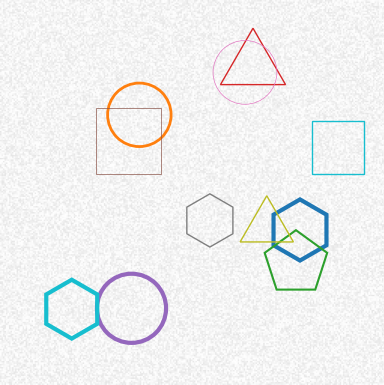[{"shape": "hexagon", "thickness": 3, "radius": 0.4, "center": [0.779, 0.403]}, {"shape": "circle", "thickness": 2, "radius": 0.41, "center": [0.362, 0.702]}, {"shape": "pentagon", "thickness": 1.5, "radius": 0.43, "center": [0.769, 0.317]}, {"shape": "triangle", "thickness": 1, "radius": 0.49, "center": [0.657, 0.829]}, {"shape": "circle", "thickness": 3, "radius": 0.45, "center": [0.342, 0.199]}, {"shape": "square", "thickness": 0.5, "radius": 0.42, "center": [0.333, 0.634]}, {"shape": "circle", "thickness": 0.5, "radius": 0.41, "center": [0.636, 0.812]}, {"shape": "hexagon", "thickness": 1, "radius": 0.35, "center": [0.545, 0.427]}, {"shape": "triangle", "thickness": 1, "radius": 0.4, "center": [0.693, 0.412]}, {"shape": "hexagon", "thickness": 3, "radius": 0.38, "center": [0.186, 0.197]}, {"shape": "square", "thickness": 1, "radius": 0.34, "center": [0.878, 0.618]}]